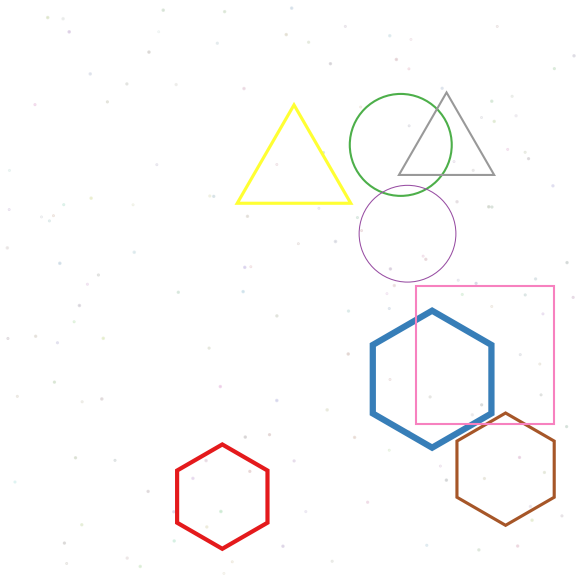[{"shape": "hexagon", "thickness": 2, "radius": 0.45, "center": [0.385, 0.139]}, {"shape": "hexagon", "thickness": 3, "radius": 0.59, "center": [0.748, 0.343]}, {"shape": "circle", "thickness": 1, "radius": 0.44, "center": [0.694, 0.748]}, {"shape": "circle", "thickness": 0.5, "radius": 0.42, "center": [0.706, 0.594]}, {"shape": "triangle", "thickness": 1.5, "radius": 0.57, "center": [0.509, 0.704]}, {"shape": "hexagon", "thickness": 1.5, "radius": 0.49, "center": [0.875, 0.187]}, {"shape": "square", "thickness": 1, "radius": 0.6, "center": [0.84, 0.385]}, {"shape": "triangle", "thickness": 1, "radius": 0.48, "center": [0.773, 0.744]}]